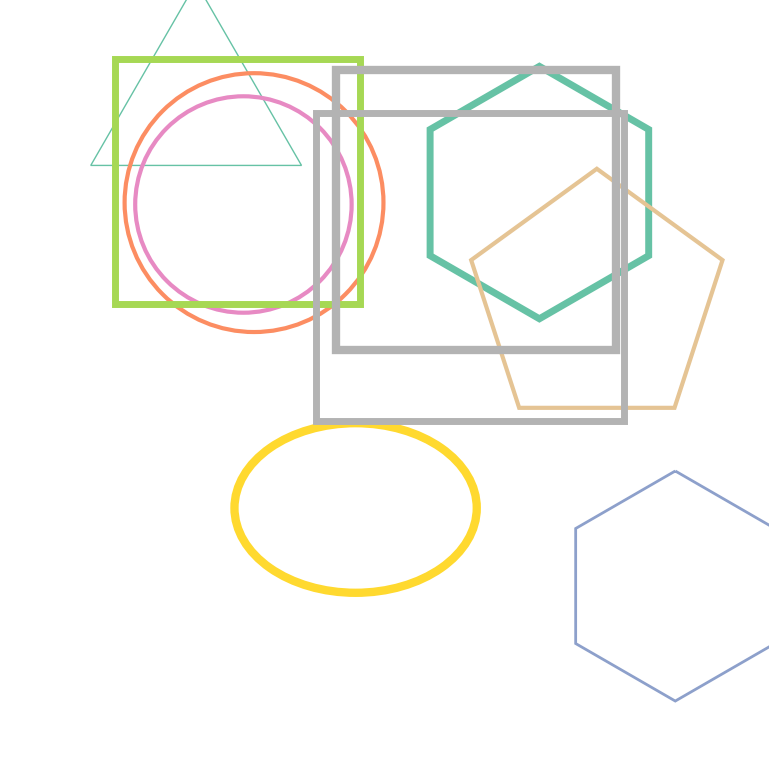[{"shape": "triangle", "thickness": 0.5, "radius": 0.79, "center": [0.255, 0.864]}, {"shape": "hexagon", "thickness": 2.5, "radius": 0.82, "center": [0.701, 0.75]}, {"shape": "circle", "thickness": 1.5, "radius": 0.84, "center": [0.33, 0.737]}, {"shape": "hexagon", "thickness": 1, "radius": 0.75, "center": [0.877, 0.239]}, {"shape": "circle", "thickness": 1.5, "radius": 0.7, "center": [0.316, 0.734]}, {"shape": "square", "thickness": 2.5, "radius": 0.8, "center": [0.309, 0.765]}, {"shape": "oval", "thickness": 3, "radius": 0.79, "center": [0.462, 0.34]}, {"shape": "pentagon", "thickness": 1.5, "radius": 0.86, "center": [0.775, 0.609]}, {"shape": "square", "thickness": 2.5, "radius": 1.0, "center": [0.611, 0.653]}, {"shape": "square", "thickness": 3, "radius": 0.91, "center": [0.618, 0.727]}]